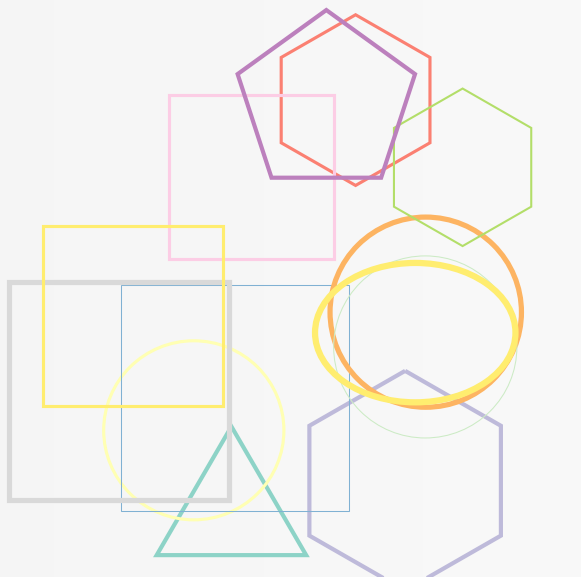[{"shape": "triangle", "thickness": 2, "radius": 0.74, "center": [0.398, 0.112]}, {"shape": "circle", "thickness": 1.5, "radius": 0.78, "center": [0.333, 0.254]}, {"shape": "hexagon", "thickness": 2, "radius": 0.95, "center": [0.697, 0.167]}, {"shape": "hexagon", "thickness": 1.5, "radius": 0.74, "center": [0.612, 0.826]}, {"shape": "square", "thickness": 0.5, "radius": 0.98, "center": [0.404, 0.309]}, {"shape": "circle", "thickness": 2.5, "radius": 0.82, "center": [0.732, 0.459]}, {"shape": "hexagon", "thickness": 1, "radius": 0.68, "center": [0.796, 0.709]}, {"shape": "square", "thickness": 1.5, "radius": 0.71, "center": [0.433, 0.693]}, {"shape": "square", "thickness": 2.5, "radius": 0.94, "center": [0.205, 0.323]}, {"shape": "pentagon", "thickness": 2, "radius": 0.8, "center": [0.561, 0.821]}, {"shape": "circle", "thickness": 0.5, "radius": 0.79, "center": [0.732, 0.398]}, {"shape": "square", "thickness": 1.5, "radius": 0.78, "center": [0.229, 0.452]}, {"shape": "oval", "thickness": 3, "radius": 0.86, "center": [0.714, 0.423]}]